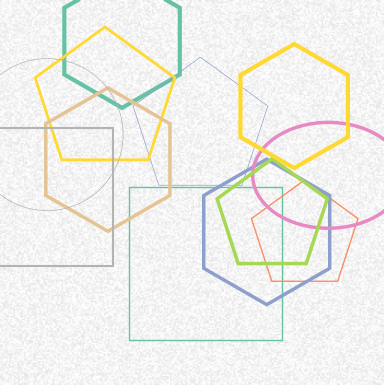[{"shape": "hexagon", "thickness": 3, "radius": 0.87, "center": [0.317, 0.893]}, {"shape": "square", "thickness": 1, "radius": 0.99, "center": [0.533, 0.316]}, {"shape": "pentagon", "thickness": 1, "radius": 0.73, "center": [0.791, 0.387]}, {"shape": "hexagon", "thickness": 2.5, "radius": 0.94, "center": [0.693, 0.398]}, {"shape": "pentagon", "thickness": 0.5, "radius": 0.92, "center": [0.521, 0.668]}, {"shape": "oval", "thickness": 2.5, "radius": 0.98, "center": [0.853, 0.545]}, {"shape": "pentagon", "thickness": 2.5, "radius": 0.75, "center": [0.707, 0.437]}, {"shape": "hexagon", "thickness": 3, "radius": 0.81, "center": [0.764, 0.725]}, {"shape": "pentagon", "thickness": 2, "radius": 0.95, "center": [0.273, 0.739]}, {"shape": "hexagon", "thickness": 2.5, "radius": 0.93, "center": [0.28, 0.586]}, {"shape": "square", "thickness": 1.5, "radius": 0.89, "center": [0.115, 0.488]}, {"shape": "circle", "thickness": 0.5, "radius": 0.99, "center": [0.122, 0.65]}]